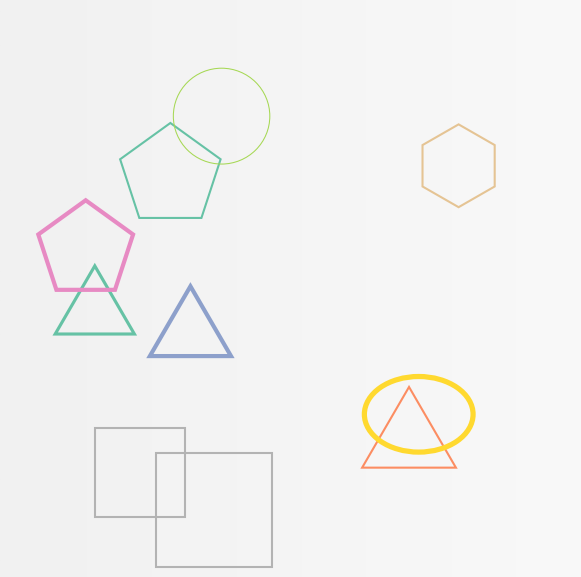[{"shape": "pentagon", "thickness": 1, "radius": 0.45, "center": [0.293, 0.695]}, {"shape": "triangle", "thickness": 1.5, "radius": 0.39, "center": [0.163, 0.46]}, {"shape": "triangle", "thickness": 1, "radius": 0.47, "center": [0.704, 0.236]}, {"shape": "triangle", "thickness": 2, "radius": 0.4, "center": [0.328, 0.423]}, {"shape": "pentagon", "thickness": 2, "radius": 0.43, "center": [0.147, 0.567]}, {"shape": "circle", "thickness": 0.5, "radius": 0.41, "center": [0.381, 0.798]}, {"shape": "oval", "thickness": 2.5, "radius": 0.47, "center": [0.72, 0.282]}, {"shape": "hexagon", "thickness": 1, "radius": 0.36, "center": [0.789, 0.712]}, {"shape": "square", "thickness": 1, "radius": 0.39, "center": [0.242, 0.181]}, {"shape": "square", "thickness": 1, "radius": 0.5, "center": [0.368, 0.116]}]